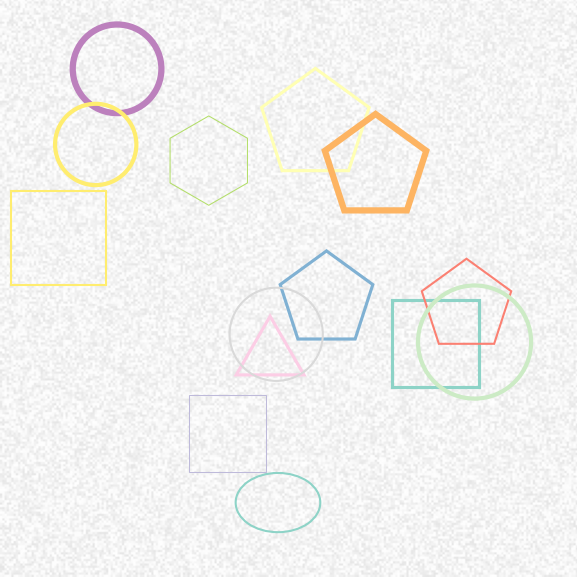[{"shape": "square", "thickness": 1.5, "radius": 0.38, "center": [0.754, 0.405]}, {"shape": "oval", "thickness": 1, "radius": 0.37, "center": [0.481, 0.129]}, {"shape": "pentagon", "thickness": 1.5, "radius": 0.49, "center": [0.546, 0.783]}, {"shape": "square", "thickness": 0.5, "radius": 0.33, "center": [0.394, 0.249]}, {"shape": "pentagon", "thickness": 1, "radius": 0.41, "center": [0.808, 0.47]}, {"shape": "pentagon", "thickness": 1.5, "radius": 0.42, "center": [0.565, 0.48]}, {"shape": "pentagon", "thickness": 3, "radius": 0.46, "center": [0.65, 0.709]}, {"shape": "hexagon", "thickness": 0.5, "radius": 0.39, "center": [0.361, 0.721]}, {"shape": "triangle", "thickness": 1.5, "radius": 0.34, "center": [0.468, 0.384]}, {"shape": "circle", "thickness": 1, "radius": 0.4, "center": [0.478, 0.42]}, {"shape": "circle", "thickness": 3, "radius": 0.38, "center": [0.203, 0.88]}, {"shape": "circle", "thickness": 2, "radius": 0.49, "center": [0.822, 0.407]}, {"shape": "circle", "thickness": 2, "radius": 0.35, "center": [0.166, 0.749]}, {"shape": "square", "thickness": 1, "radius": 0.41, "center": [0.101, 0.587]}]